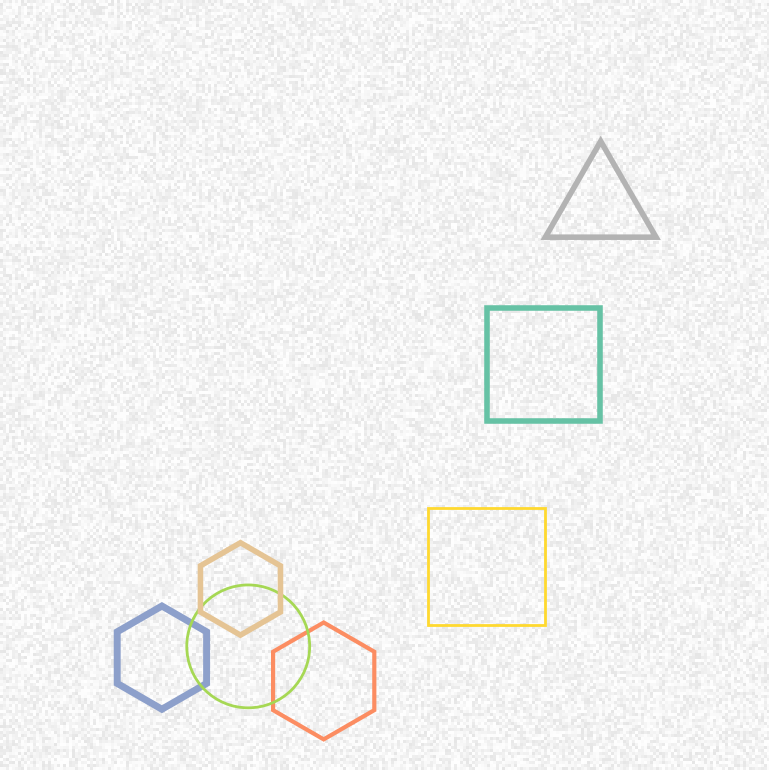[{"shape": "square", "thickness": 2, "radius": 0.37, "center": [0.706, 0.526]}, {"shape": "hexagon", "thickness": 1.5, "radius": 0.38, "center": [0.42, 0.116]}, {"shape": "hexagon", "thickness": 2.5, "radius": 0.34, "center": [0.21, 0.146]}, {"shape": "circle", "thickness": 1, "radius": 0.4, "center": [0.322, 0.161]}, {"shape": "square", "thickness": 1, "radius": 0.38, "center": [0.632, 0.264]}, {"shape": "hexagon", "thickness": 2, "radius": 0.3, "center": [0.312, 0.235]}, {"shape": "triangle", "thickness": 2, "radius": 0.42, "center": [0.78, 0.733]}]